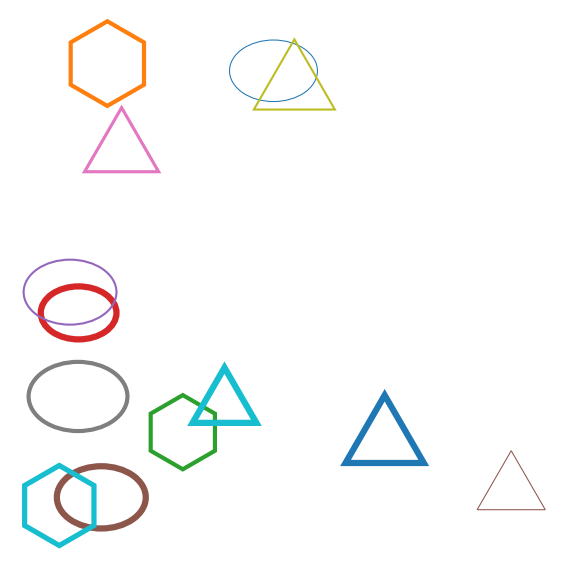[{"shape": "triangle", "thickness": 3, "radius": 0.39, "center": [0.666, 0.237]}, {"shape": "oval", "thickness": 0.5, "radius": 0.38, "center": [0.474, 0.877]}, {"shape": "hexagon", "thickness": 2, "radius": 0.37, "center": [0.186, 0.889]}, {"shape": "hexagon", "thickness": 2, "radius": 0.32, "center": [0.317, 0.251]}, {"shape": "oval", "thickness": 3, "radius": 0.33, "center": [0.136, 0.457]}, {"shape": "oval", "thickness": 1, "radius": 0.4, "center": [0.121, 0.493]}, {"shape": "oval", "thickness": 3, "radius": 0.38, "center": [0.175, 0.138]}, {"shape": "triangle", "thickness": 0.5, "radius": 0.34, "center": [0.885, 0.151]}, {"shape": "triangle", "thickness": 1.5, "radius": 0.37, "center": [0.211, 0.739]}, {"shape": "oval", "thickness": 2, "radius": 0.43, "center": [0.135, 0.313]}, {"shape": "triangle", "thickness": 1, "radius": 0.4, "center": [0.51, 0.85]}, {"shape": "triangle", "thickness": 3, "radius": 0.32, "center": [0.389, 0.299]}, {"shape": "hexagon", "thickness": 2.5, "radius": 0.35, "center": [0.103, 0.124]}]